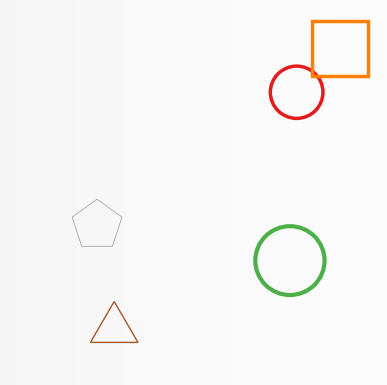[{"shape": "circle", "thickness": 2.5, "radius": 0.34, "center": [0.766, 0.76]}, {"shape": "circle", "thickness": 3, "radius": 0.45, "center": [0.748, 0.323]}, {"shape": "square", "thickness": 2.5, "radius": 0.36, "center": [0.877, 0.873]}, {"shape": "triangle", "thickness": 1, "radius": 0.35, "center": [0.295, 0.146]}, {"shape": "pentagon", "thickness": 0.5, "radius": 0.34, "center": [0.251, 0.415]}]